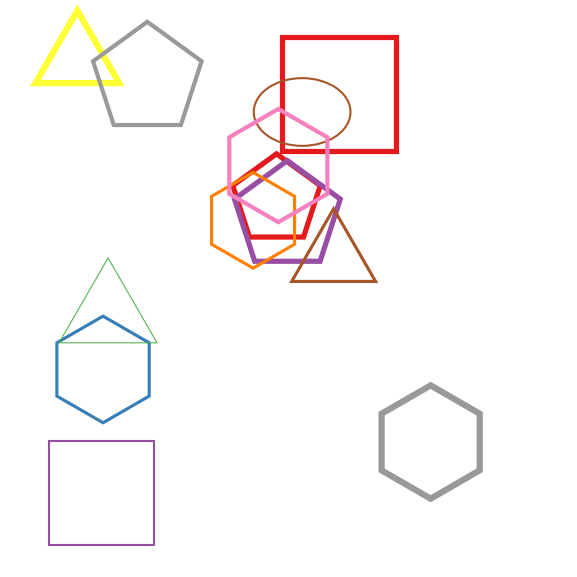[{"shape": "pentagon", "thickness": 2.5, "radius": 0.4, "center": [0.479, 0.653]}, {"shape": "square", "thickness": 2.5, "radius": 0.49, "center": [0.586, 0.836]}, {"shape": "hexagon", "thickness": 1.5, "radius": 0.46, "center": [0.178, 0.359]}, {"shape": "triangle", "thickness": 0.5, "radius": 0.49, "center": [0.187, 0.454]}, {"shape": "square", "thickness": 1, "radius": 0.45, "center": [0.176, 0.146]}, {"shape": "pentagon", "thickness": 2.5, "radius": 0.48, "center": [0.498, 0.625]}, {"shape": "hexagon", "thickness": 1.5, "radius": 0.41, "center": [0.438, 0.618]}, {"shape": "triangle", "thickness": 3, "radius": 0.42, "center": [0.134, 0.897]}, {"shape": "oval", "thickness": 1, "radius": 0.42, "center": [0.523, 0.805]}, {"shape": "triangle", "thickness": 1.5, "radius": 0.42, "center": [0.578, 0.554]}, {"shape": "hexagon", "thickness": 2, "radius": 0.49, "center": [0.482, 0.712]}, {"shape": "pentagon", "thickness": 2, "radius": 0.49, "center": [0.255, 0.863]}, {"shape": "hexagon", "thickness": 3, "radius": 0.49, "center": [0.746, 0.234]}]